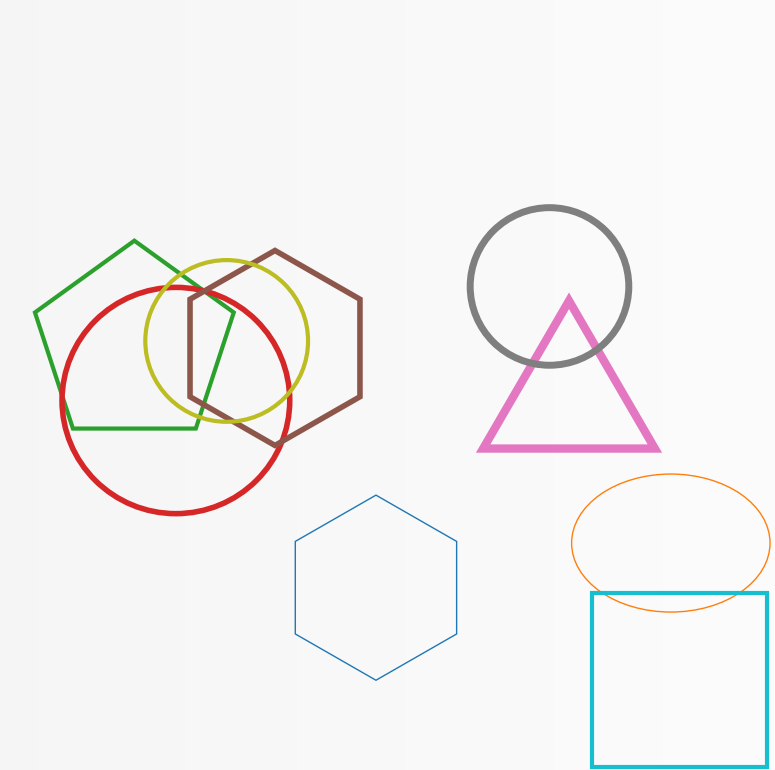[{"shape": "hexagon", "thickness": 0.5, "radius": 0.6, "center": [0.485, 0.237]}, {"shape": "oval", "thickness": 0.5, "radius": 0.64, "center": [0.866, 0.295]}, {"shape": "pentagon", "thickness": 1.5, "radius": 0.67, "center": [0.173, 0.553]}, {"shape": "circle", "thickness": 2, "radius": 0.73, "center": [0.227, 0.48]}, {"shape": "hexagon", "thickness": 2, "radius": 0.63, "center": [0.355, 0.548]}, {"shape": "triangle", "thickness": 3, "radius": 0.64, "center": [0.734, 0.481]}, {"shape": "circle", "thickness": 2.5, "radius": 0.51, "center": [0.709, 0.628]}, {"shape": "circle", "thickness": 1.5, "radius": 0.53, "center": [0.292, 0.557]}, {"shape": "square", "thickness": 1.5, "radius": 0.56, "center": [0.877, 0.117]}]